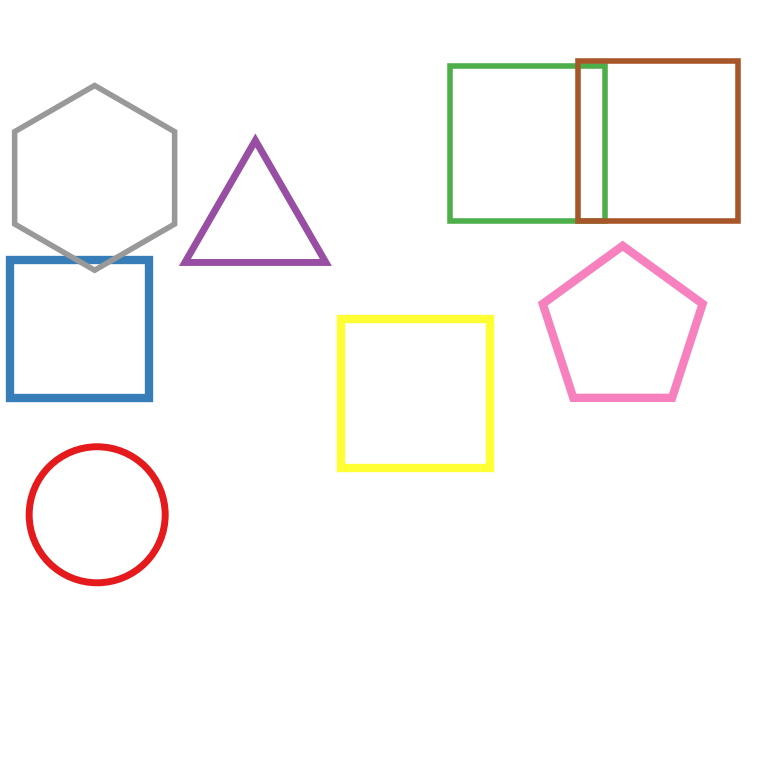[{"shape": "circle", "thickness": 2.5, "radius": 0.44, "center": [0.126, 0.331]}, {"shape": "square", "thickness": 3, "radius": 0.45, "center": [0.104, 0.573]}, {"shape": "square", "thickness": 2, "radius": 0.5, "center": [0.685, 0.813]}, {"shape": "triangle", "thickness": 2.5, "radius": 0.53, "center": [0.332, 0.712]}, {"shape": "square", "thickness": 3, "radius": 0.48, "center": [0.54, 0.489]}, {"shape": "square", "thickness": 2, "radius": 0.52, "center": [0.855, 0.817]}, {"shape": "pentagon", "thickness": 3, "radius": 0.55, "center": [0.809, 0.572]}, {"shape": "hexagon", "thickness": 2, "radius": 0.6, "center": [0.123, 0.769]}]